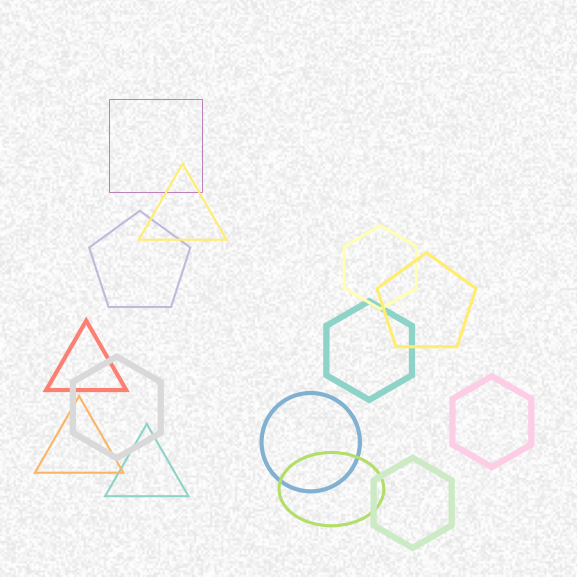[{"shape": "triangle", "thickness": 1, "radius": 0.42, "center": [0.254, 0.182]}, {"shape": "hexagon", "thickness": 3, "radius": 0.43, "center": [0.639, 0.392]}, {"shape": "hexagon", "thickness": 1.5, "radius": 0.36, "center": [0.659, 0.536]}, {"shape": "pentagon", "thickness": 1, "radius": 0.46, "center": [0.242, 0.542]}, {"shape": "triangle", "thickness": 2, "radius": 0.4, "center": [0.149, 0.364]}, {"shape": "circle", "thickness": 2, "radius": 0.43, "center": [0.538, 0.233]}, {"shape": "triangle", "thickness": 1, "radius": 0.44, "center": [0.137, 0.225]}, {"shape": "oval", "thickness": 1.5, "radius": 0.45, "center": [0.574, 0.152]}, {"shape": "hexagon", "thickness": 3, "radius": 0.39, "center": [0.852, 0.269]}, {"shape": "hexagon", "thickness": 3, "radius": 0.44, "center": [0.202, 0.294]}, {"shape": "square", "thickness": 0.5, "radius": 0.4, "center": [0.269, 0.748]}, {"shape": "hexagon", "thickness": 3, "radius": 0.39, "center": [0.715, 0.128]}, {"shape": "pentagon", "thickness": 1.5, "radius": 0.45, "center": [0.739, 0.472]}, {"shape": "triangle", "thickness": 1, "radius": 0.44, "center": [0.316, 0.628]}]